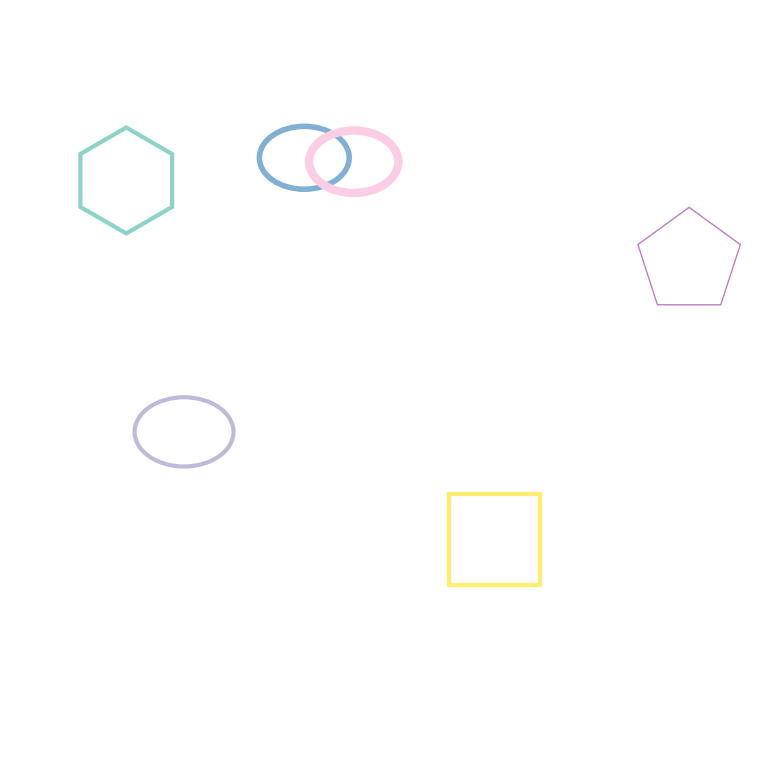[{"shape": "hexagon", "thickness": 1.5, "radius": 0.34, "center": [0.164, 0.766]}, {"shape": "oval", "thickness": 1.5, "radius": 0.32, "center": [0.239, 0.439]}, {"shape": "oval", "thickness": 2, "radius": 0.29, "center": [0.395, 0.795]}, {"shape": "oval", "thickness": 3, "radius": 0.29, "center": [0.459, 0.79]}, {"shape": "pentagon", "thickness": 0.5, "radius": 0.35, "center": [0.895, 0.661]}, {"shape": "square", "thickness": 1.5, "radius": 0.3, "center": [0.642, 0.299]}]